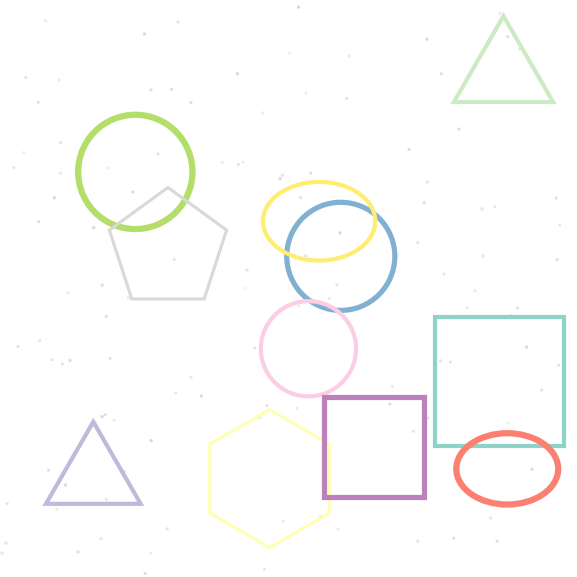[{"shape": "square", "thickness": 2, "radius": 0.56, "center": [0.866, 0.338]}, {"shape": "hexagon", "thickness": 1.5, "radius": 0.6, "center": [0.467, 0.17]}, {"shape": "triangle", "thickness": 2, "radius": 0.47, "center": [0.162, 0.174]}, {"shape": "oval", "thickness": 3, "radius": 0.44, "center": [0.878, 0.187]}, {"shape": "circle", "thickness": 2.5, "radius": 0.47, "center": [0.59, 0.555]}, {"shape": "circle", "thickness": 3, "radius": 0.49, "center": [0.234, 0.701]}, {"shape": "circle", "thickness": 2, "radius": 0.41, "center": [0.534, 0.395]}, {"shape": "pentagon", "thickness": 1.5, "radius": 0.53, "center": [0.291, 0.568]}, {"shape": "square", "thickness": 2.5, "radius": 0.43, "center": [0.648, 0.225]}, {"shape": "triangle", "thickness": 2, "radius": 0.5, "center": [0.872, 0.872]}, {"shape": "oval", "thickness": 2, "radius": 0.49, "center": [0.553, 0.616]}]